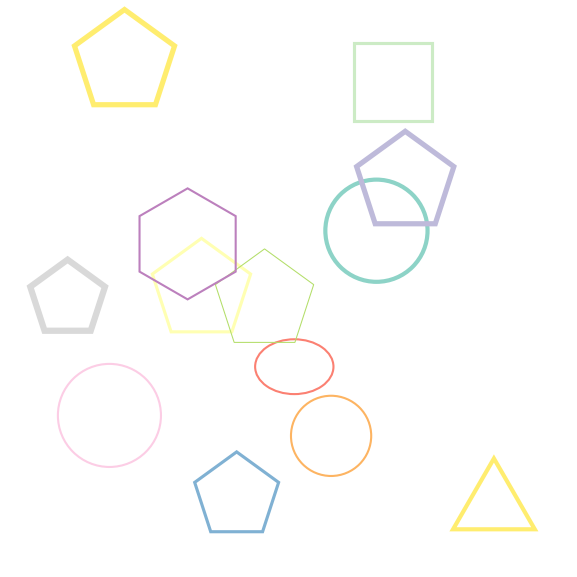[{"shape": "circle", "thickness": 2, "radius": 0.44, "center": [0.652, 0.6]}, {"shape": "pentagon", "thickness": 1.5, "radius": 0.45, "center": [0.349, 0.497]}, {"shape": "pentagon", "thickness": 2.5, "radius": 0.44, "center": [0.702, 0.683]}, {"shape": "oval", "thickness": 1, "radius": 0.34, "center": [0.51, 0.364]}, {"shape": "pentagon", "thickness": 1.5, "radius": 0.38, "center": [0.41, 0.14]}, {"shape": "circle", "thickness": 1, "radius": 0.35, "center": [0.573, 0.244]}, {"shape": "pentagon", "thickness": 0.5, "radius": 0.45, "center": [0.458, 0.479]}, {"shape": "circle", "thickness": 1, "radius": 0.45, "center": [0.189, 0.28]}, {"shape": "pentagon", "thickness": 3, "radius": 0.34, "center": [0.117, 0.481]}, {"shape": "hexagon", "thickness": 1, "radius": 0.48, "center": [0.325, 0.577]}, {"shape": "square", "thickness": 1.5, "radius": 0.34, "center": [0.68, 0.856]}, {"shape": "triangle", "thickness": 2, "radius": 0.41, "center": [0.855, 0.123]}, {"shape": "pentagon", "thickness": 2.5, "radius": 0.46, "center": [0.216, 0.891]}]